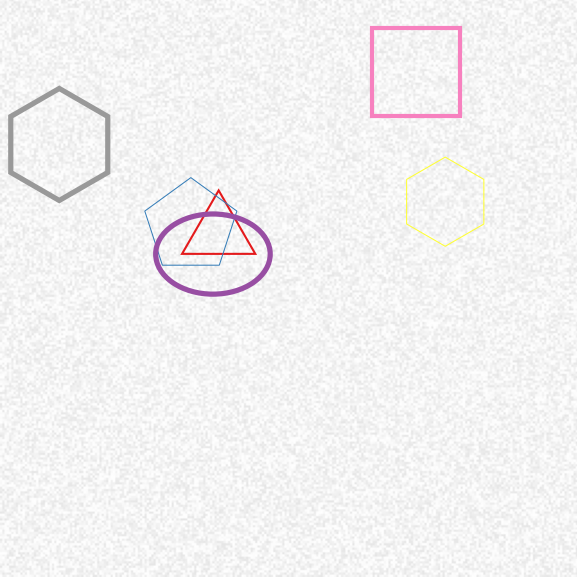[{"shape": "triangle", "thickness": 1, "radius": 0.37, "center": [0.379, 0.596]}, {"shape": "pentagon", "thickness": 0.5, "radius": 0.42, "center": [0.33, 0.608]}, {"shape": "oval", "thickness": 2.5, "radius": 0.5, "center": [0.369, 0.559]}, {"shape": "hexagon", "thickness": 0.5, "radius": 0.39, "center": [0.771, 0.65]}, {"shape": "square", "thickness": 2, "radius": 0.38, "center": [0.72, 0.874]}, {"shape": "hexagon", "thickness": 2.5, "radius": 0.48, "center": [0.103, 0.749]}]